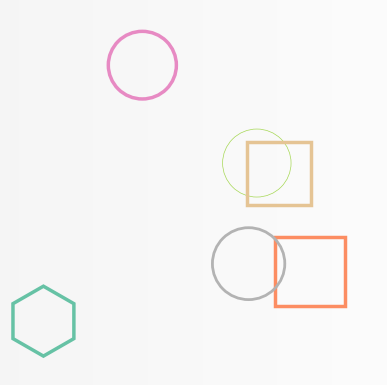[{"shape": "hexagon", "thickness": 2.5, "radius": 0.45, "center": [0.112, 0.166]}, {"shape": "square", "thickness": 2.5, "radius": 0.45, "center": [0.8, 0.294]}, {"shape": "circle", "thickness": 2.5, "radius": 0.44, "center": [0.367, 0.831]}, {"shape": "circle", "thickness": 0.5, "radius": 0.44, "center": [0.663, 0.577]}, {"shape": "square", "thickness": 2.5, "radius": 0.41, "center": [0.719, 0.549]}, {"shape": "circle", "thickness": 2, "radius": 0.47, "center": [0.642, 0.315]}]